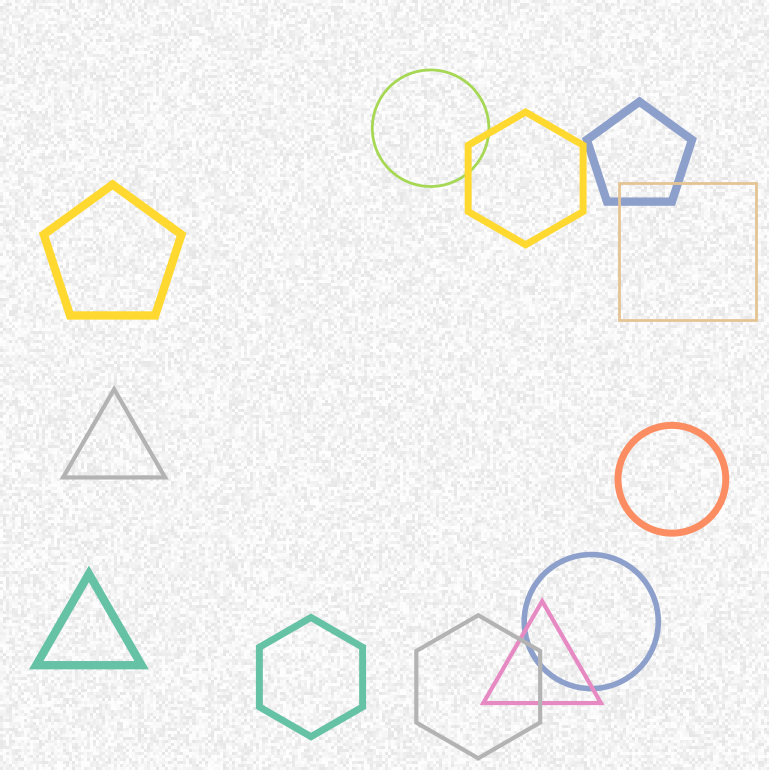[{"shape": "hexagon", "thickness": 2.5, "radius": 0.39, "center": [0.404, 0.121]}, {"shape": "triangle", "thickness": 3, "radius": 0.4, "center": [0.115, 0.176]}, {"shape": "circle", "thickness": 2.5, "radius": 0.35, "center": [0.873, 0.378]}, {"shape": "pentagon", "thickness": 3, "radius": 0.36, "center": [0.83, 0.796]}, {"shape": "circle", "thickness": 2, "radius": 0.44, "center": [0.768, 0.193]}, {"shape": "triangle", "thickness": 1.5, "radius": 0.44, "center": [0.704, 0.131]}, {"shape": "circle", "thickness": 1, "radius": 0.38, "center": [0.559, 0.833]}, {"shape": "hexagon", "thickness": 2.5, "radius": 0.43, "center": [0.683, 0.768]}, {"shape": "pentagon", "thickness": 3, "radius": 0.47, "center": [0.146, 0.666]}, {"shape": "square", "thickness": 1, "radius": 0.44, "center": [0.893, 0.673]}, {"shape": "hexagon", "thickness": 1.5, "radius": 0.46, "center": [0.621, 0.108]}, {"shape": "triangle", "thickness": 1.5, "radius": 0.38, "center": [0.148, 0.418]}]